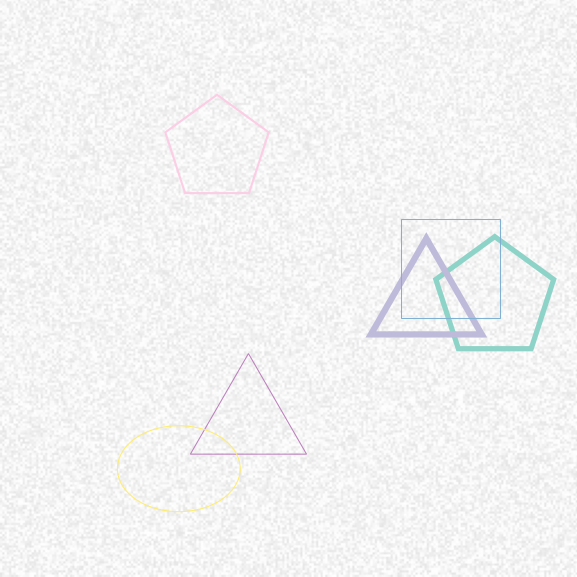[{"shape": "pentagon", "thickness": 2.5, "radius": 0.54, "center": [0.857, 0.482]}, {"shape": "triangle", "thickness": 3, "radius": 0.55, "center": [0.738, 0.475]}, {"shape": "square", "thickness": 0.5, "radius": 0.43, "center": [0.78, 0.534]}, {"shape": "pentagon", "thickness": 1, "radius": 0.47, "center": [0.376, 0.741]}, {"shape": "triangle", "thickness": 0.5, "radius": 0.58, "center": [0.43, 0.271]}, {"shape": "oval", "thickness": 0.5, "radius": 0.53, "center": [0.31, 0.188]}]